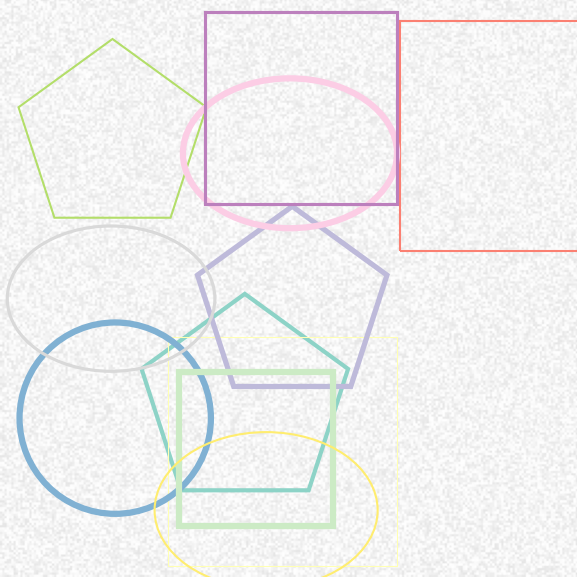[{"shape": "pentagon", "thickness": 2, "radius": 0.94, "center": [0.424, 0.302]}, {"shape": "square", "thickness": 0.5, "radius": 0.99, "center": [0.49, 0.217]}, {"shape": "pentagon", "thickness": 2.5, "radius": 0.86, "center": [0.506, 0.469]}, {"shape": "square", "thickness": 1, "radius": 1.0, "center": [0.892, 0.763]}, {"shape": "circle", "thickness": 3, "radius": 0.83, "center": [0.2, 0.275]}, {"shape": "pentagon", "thickness": 1, "radius": 0.86, "center": [0.195, 0.761]}, {"shape": "oval", "thickness": 3, "radius": 0.93, "center": [0.502, 0.734]}, {"shape": "oval", "thickness": 1.5, "radius": 0.9, "center": [0.192, 0.482]}, {"shape": "square", "thickness": 1.5, "radius": 0.83, "center": [0.522, 0.812]}, {"shape": "square", "thickness": 3, "radius": 0.67, "center": [0.443, 0.222]}, {"shape": "oval", "thickness": 1, "radius": 0.97, "center": [0.461, 0.116]}]